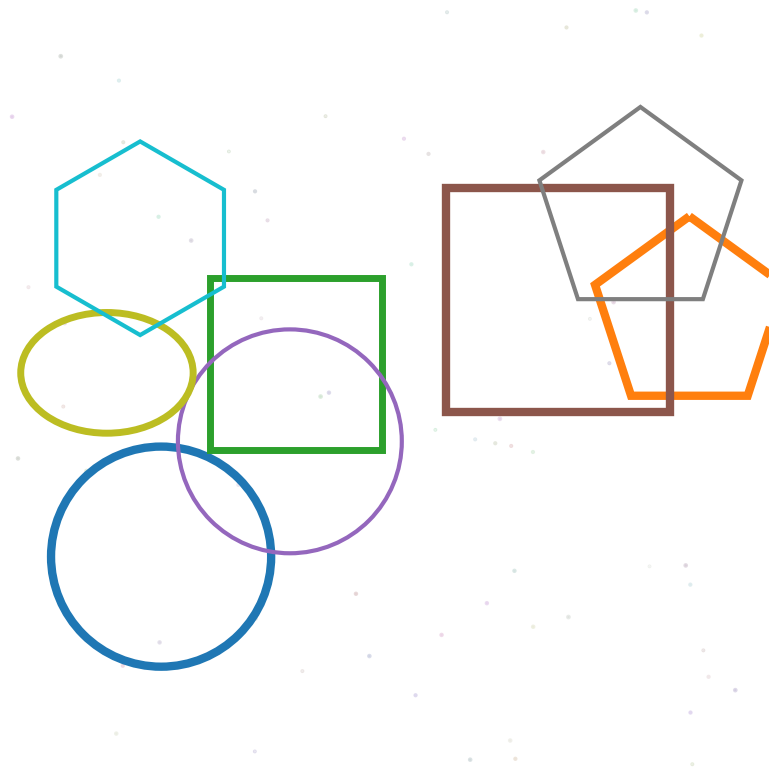[{"shape": "circle", "thickness": 3, "radius": 0.71, "center": [0.209, 0.277]}, {"shape": "pentagon", "thickness": 3, "radius": 0.64, "center": [0.895, 0.59]}, {"shape": "square", "thickness": 2.5, "radius": 0.56, "center": [0.384, 0.527]}, {"shape": "circle", "thickness": 1.5, "radius": 0.73, "center": [0.376, 0.427]}, {"shape": "square", "thickness": 3, "radius": 0.73, "center": [0.725, 0.611]}, {"shape": "pentagon", "thickness": 1.5, "radius": 0.69, "center": [0.832, 0.723]}, {"shape": "oval", "thickness": 2.5, "radius": 0.56, "center": [0.139, 0.516]}, {"shape": "hexagon", "thickness": 1.5, "radius": 0.63, "center": [0.182, 0.691]}]